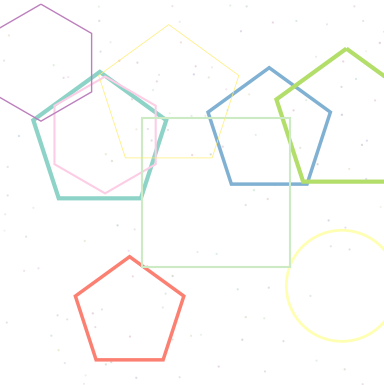[{"shape": "pentagon", "thickness": 3, "radius": 0.91, "center": [0.259, 0.632]}, {"shape": "circle", "thickness": 2, "radius": 0.72, "center": [0.888, 0.258]}, {"shape": "pentagon", "thickness": 2.5, "radius": 0.74, "center": [0.337, 0.185]}, {"shape": "pentagon", "thickness": 2.5, "radius": 0.84, "center": [0.699, 0.657]}, {"shape": "pentagon", "thickness": 3, "radius": 0.96, "center": [0.9, 0.683]}, {"shape": "hexagon", "thickness": 1.5, "radius": 0.76, "center": [0.273, 0.65]}, {"shape": "hexagon", "thickness": 1, "radius": 0.76, "center": [0.106, 0.837]}, {"shape": "square", "thickness": 1.5, "radius": 0.96, "center": [0.562, 0.5]}, {"shape": "pentagon", "thickness": 0.5, "radius": 0.96, "center": [0.438, 0.745]}]